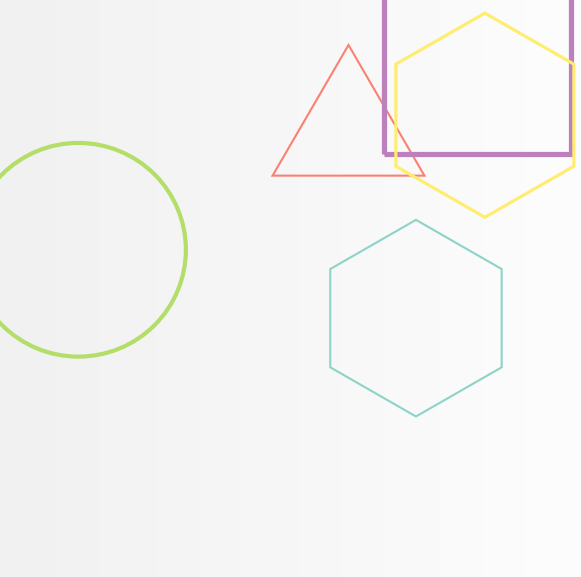[{"shape": "hexagon", "thickness": 1, "radius": 0.85, "center": [0.716, 0.448]}, {"shape": "triangle", "thickness": 1, "radius": 0.75, "center": [0.6, 0.77]}, {"shape": "circle", "thickness": 2, "radius": 0.93, "center": [0.135, 0.567]}, {"shape": "square", "thickness": 2.5, "radius": 0.8, "center": [0.822, 0.893]}, {"shape": "hexagon", "thickness": 1.5, "radius": 0.88, "center": [0.834, 0.8]}]